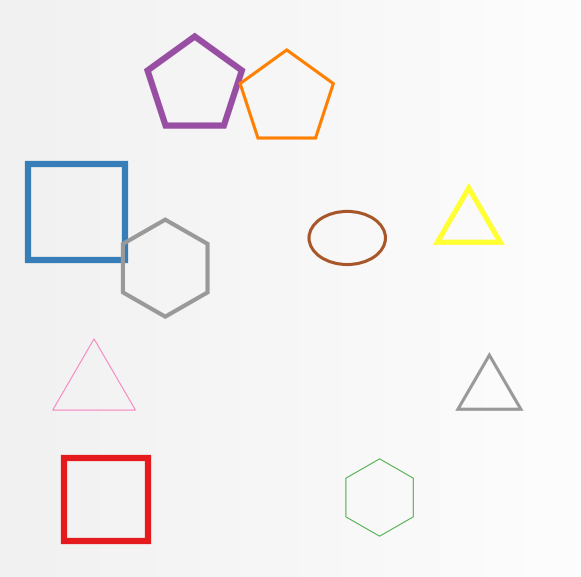[{"shape": "square", "thickness": 3, "radius": 0.36, "center": [0.182, 0.134]}, {"shape": "square", "thickness": 3, "radius": 0.42, "center": [0.132, 0.632]}, {"shape": "hexagon", "thickness": 0.5, "radius": 0.33, "center": [0.653, 0.138]}, {"shape": "pentagon", "thickness": 3, "radius": 0.43, "center": [0.335, 0.851]}, {"shape": "pentagon", "thickness": 1.5, "radius": 0.42, "center": [0.493, 0.828]}, {"shape": "triangle", "thickness": 2.5, "radius": 0.31, "center": [0.807, 0.611]}, {"shape": "oval", "thickness": 1.5, "radius": 0.33, "center": [0.597, 0.587]}, {"shape": "triangle", "thickness": 0.5, "radius": 0.41, "center": [0.162, 0.33]}, {"shape": "triangle", "thickness": 1.5, "radius": 0.31, "center": [0.842, 0.322]}, {"shape": "hexagon", "thickness": 2, "radius": 0.42, "center": [0.284, 0.535]}]